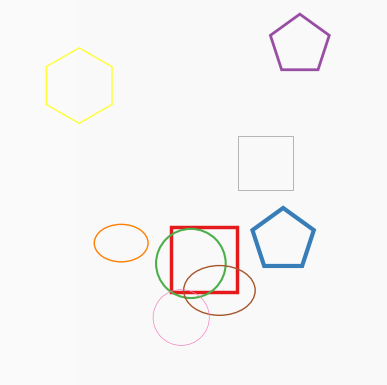[{"shape": "square", "thickness": 2.5, "radius": 0.42, "center": [0.526, 0.327]}, {"shape": "pentagon", "thickness": 3, "radius": 0.42, "center": [0.731, 0.377]}, {"shape": "circle", "thickness": 1.5, "radius": 0.45, "center": [0.493, 0.316]}, {"shape": "pentagon", "thickness": 2, "radius": 0.4, "center": [0.774, 0.883]}, {"shape": "oval", "thickness": 1, "radius": 0.35, "center": [0.313, 0.369]}, {"shape": "hexagon", "thickness": 1, "radius": 0.49, "center": [0.204, 0.778]}, {"shape": "oval", "thickness": 1, "radius": 0.46, "center": [0.566, 0.246]}, {"shape": "circle", "thickness": 0.5, "radius": 0.36, "center": [0.468, 0.175]}, {"shape": "square", "thickness": 0.5, "radius": 0.35, "center": [0.686, 0.577]}]